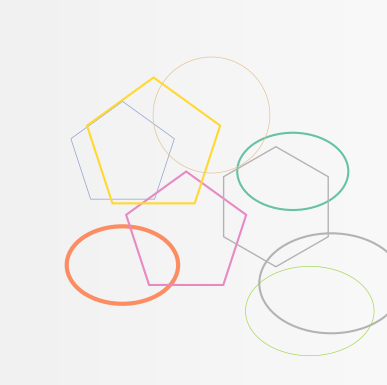[{"shape": "oval", "thickness": 1.5, "radius": 0.72, "center": [0.756, 0.555]}, {"shape": "oval", "thickness": 3, "radius": 0.72, "center": [0.316, 0.312]}, {"shape": "pentagon", "thickness": 0.5, "radius": 0.7, "center": [0.316, 0.596]}, {"shape": "pentagon", "thickness": 1.5, "radius": 0.81, "center": [0.48, 0.392]}, {"shape": "oval", "thickness": 0.5, "radius": 0.83, "center": [0.799, 0.192]}, {"shape": "pentagon", "thickness": 1.5, "radius": 0.9, "center": [0.396, 0.618]}, {"shape": "circle", "thickness": 0.5, "radius": 0.75, "center": [0.546, 0.701]}, {"shape": "oval", "thickness": 1.5, "radius": 0.93, "center": [0.855, 0.264]}, {"shape": "hexagon", "thickness": 1, "radius": 0.78, "center": [0.712, 0.463]}]